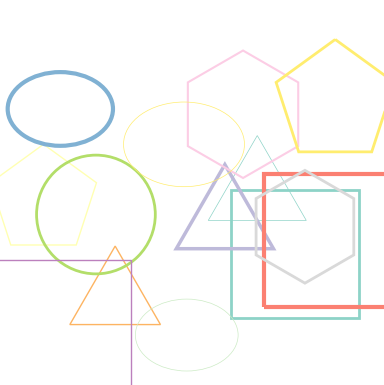[{"shape": "triangle", "thickness": 0.5, "radius": 0.74, "center": [0.668, 0.501]}, {"shape": "square", "thickness": 2, "radius": 0.83, "center": [0.767, 0.34]}, {"shape": "pentagon", "thickness": 1, "radius": 0.72, "center": [0.113, 0.481]}, {"shape": "triangle", "thickness": 2.5, "radius": 0.73, "center": [0.584, 0.427]}, {"shape": "square", "thickness": 3, "radius": 0.86, "center": [0.858, 0.375]}, {"shape": "oval", "thickness": 3, "radius": 0.68, "center": [0.157, 0.717]}, {"shape": "triangle", "thickness": 1, "radius": 0.68, "center": [0.299, 0.225]}, {"shape": "circle", "thickness": 2, "radius": 0.77, "center": [0.249, 0.443]}, {"shape": "hexagon", "thickness": 1.5, "radius": 0.83, "center": [0.631, 0.703]}, {"shape": "hexagon", "thickness": 2, "radius": 0.73, "center": [0.792, 0.411]}, {"shape": "square", "thickness": 1, "radius": 0.97, "center": [0.147, 0.13]}, {"shape": "oval", "thickness": 0.5, "radius": 0.67, "center": [0.485, 0.13]}, {"shape": "oval", "thickness": 0.5, "radius": 0.79, "center": [0.478, 0.625]}, {"shape": "pentagon", "thickness": 2, "radius": 0.81, "center": [0.871, 0.736]}]